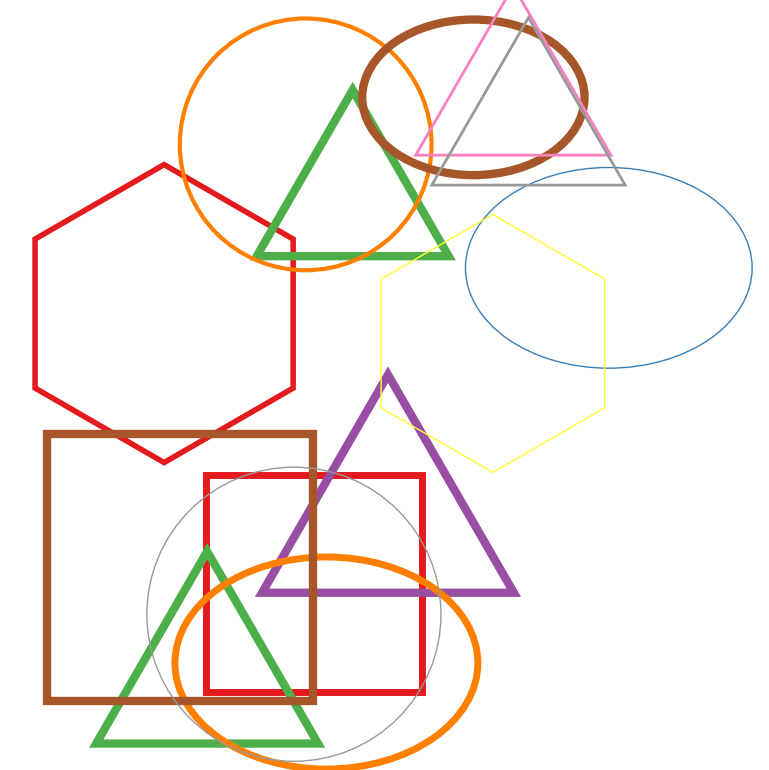[{"shape": "hexagon", "thickness": 2, "radius": 0.97, "center": [0.213, 0.593]}, {"shape": "square", "thickness": 2.5, "radius": 0.7, "center": [0.408, 0.242]}, {"shape": "oval", "thickness": 0.5, "radius": 0.93, "center": [0.791, 0.652]}, {"shape": "triangle", "thickness": 3, "radius": 0.72, "center": [0.458, 0.739]}, {"shape": "triangle", "thickness": 3, "radius": 0.83, "center": [0.269, 0.118]}, {"shape": "triangle", "thickness": 3, "radius": 0.94, "center": [0.504, 0.325]}, {"shape": "circle", "thickness": 1.5, "radius": 0.82, "center": [0.397, 0.812]}, {"shape": "oval", "thickness": 2.5, "radius": 0.98, "center": [0.424, 0.139]}, {"shape": "hexagon", "thickness": 0.5, "radius": 0.84, "center": [0.64, 0.554]}, {"shape": "square", "thickness": 3, "radius": 0.86, "center": [0.234, 0.263]}, {"shape": "oval", "thickness": 3, "radius": 0.72, "center": [0.615, 0.874]}, {"shape": "triangle", "thickness": 1, "radius": 0.73, "center": [0.667, 0.872]}, {"shape": "triangle", "thickness": 1, "radius": 0.73, "center": [0.686, 0.832]}, {"shape": "circle", "thickness": 0.5, "radius": 0.95, "center": [0.382, 0.202]}]